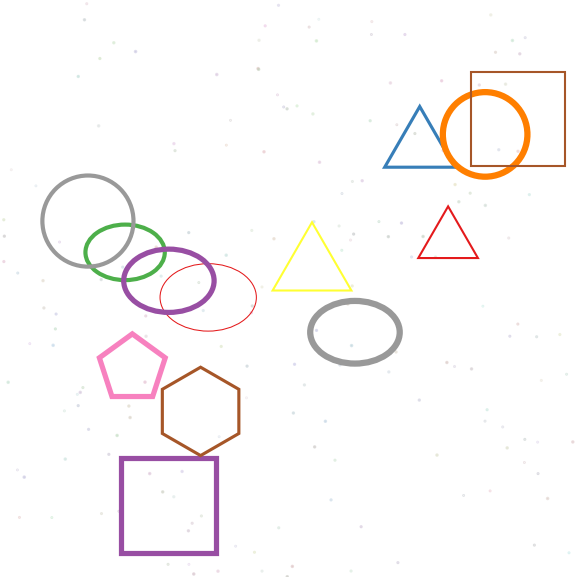[{"shape": "oval", "thickness": 0.5, "radius": 0.42, "center": [0.361, 0.484]}, {"shape": "triangle", "thickness": 1, "radius": 0.3, "center": [0.776, 0.582]}, {"shape": "triangle", "thickness": 1.5, "radius": 0.35, "center": [0.727, 0.745]}, {"shape": "oval", "thickness": 2, "radius": 0.34, "center": [0.217, 0.562]}, {"shape": "square", "thickness": 2.5, "radius": 0.41, "center": [0.292, 0.124]}, {"shape": "oval", "thickness": 2.5, "radius": 0.39, "center": [0.292, 0.513]}, {"shape": "circle", "thickness": 3, "radius": 0.37, "center": [0.84, 0.766]}, {"shape": "triangle", "thickness": 1, "radius": 0.39, "center": [0.54, 0.535]}, {"shape": "hexagon", "thickness": 1.5, "radius": 0.38, "center": [0.347, 0.287]}, {"shape": "square", "thickness": 1, "radius": 0.41, "center": [0.897, 0.793]}, {"shape": "pentagon", "thickness": 2.5, "radius": 0.3, "center": [0.229, 0.361]}, {"shape": "oval", "thickness": 3, "radius": 0.39, "center": [0.615, 0.424]}, {"shape": "circle", "thickness": 2, "radius": 0.39, "center": [0.152, 0.616]}]